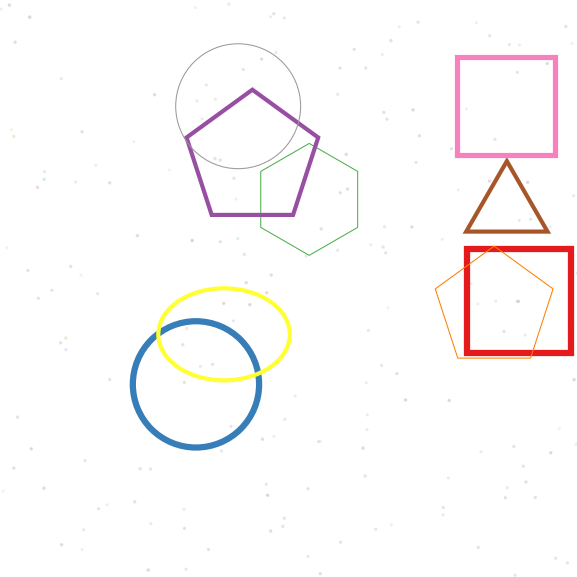[{"shape": "square", "thickness": 3, "radius": 0.45, "center": [0.898, 0.479]}, {"shape": "circle", "thickness": 3, "radius": 0.55, "center": [0.339, 0.334]}, {"shape": "hexagon", "thickness": 0.5, "radius": 0.48, "center": [0.535, 0.654]}, {"shape": "pentagon", "thickness": 2, "radius": 0.6, "center": [0.437, 0.724]}, {"shape": "pentagon", "thickness": 0.5, "radius": 0.54, "center": [0.856, 0.466]}, {"shape": "oval", "thickness": 2, "radius": 0.57, "center": [0.388, 0.42]}, {"shape": "triangle", "thickness": 2, "radius": 0.41, "center": [0.878, 0.639]}, {"shape": "square", "thickness": 2.5, "radius": 0.42, "center": [0.877, 0.816]}, {"shape": "circle", "thickness": 0.5, "radius": 0.54, "center": [0.412, 0.815]}]